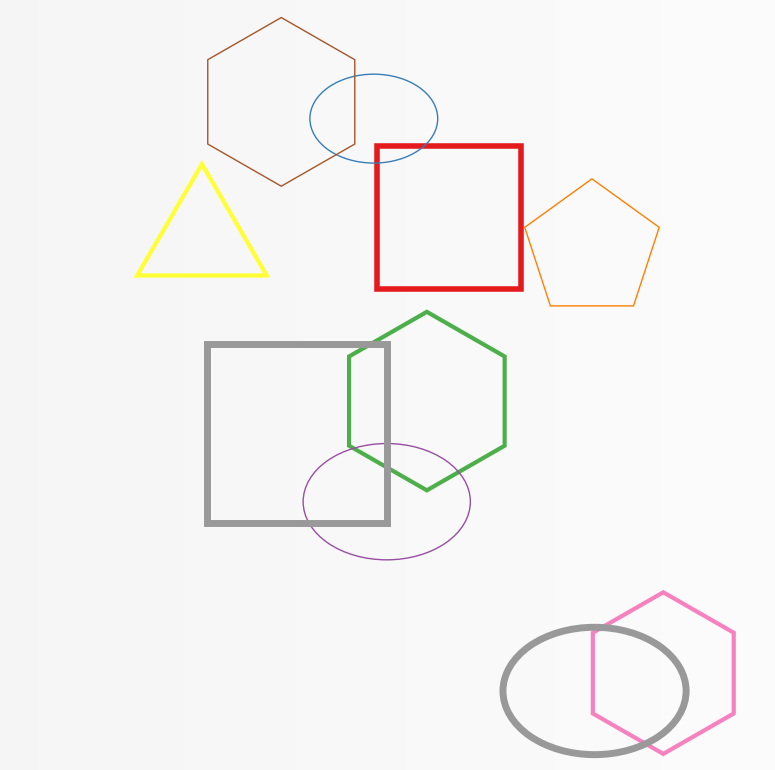[{"shape": "square", "thickness": 2, "radius": 0.46, "center": [0.58, 0.718]}, {"shape": "oval", "thickness": 0.5, "radius": 0.41, "center": [0.482, 0.846]}, {"shape": "hexagon", "thickness": 1.5, "radius": 0.58, "center": [0.551, 0.479]}, {"shape": "oval", "thickness": 0.5, "radius": 0.54, "center": [0.499, 0.348]}, {"shape": "pentagon", "thickness": 0.5, "radius": 0.46, "center": [0.764, 0.677]}, {"shape": "triangle", "thickness": 1.5, "radius": 0.48, "center": [0.261, 0.69]}, {"shape": "hexagon", "thickness": 0.5, "radius": 0.55, "center": [0.363, 0.868]}, {"shape": "hexagon", "thickness": 1.5, "radius": 0.52, "center": [0.856, 0.126]}, {"shape": "oval", "thickness": 2.5, "radius": 0.59, "center": [0.767, 0.103]}, {"shape": "square", "thickness": 2.5, "radius": 0.58, "center": [0.384, 0.437]}]